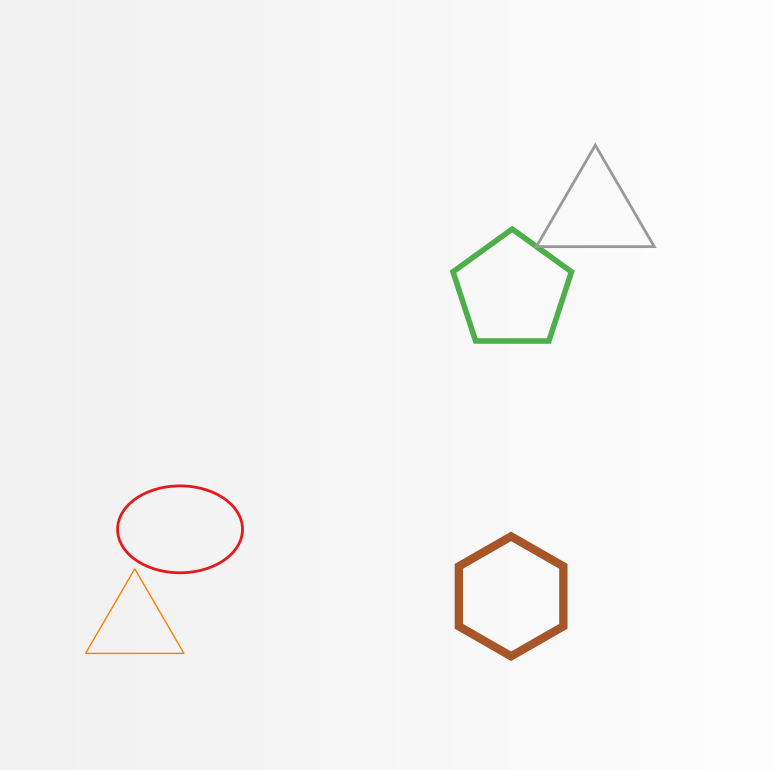[{"shape": "oval", "thickness": 1, "radius": 0.4, "center": [0.232, 0.313]}, {"shape": "pentagon", "thickness": 2, "radius": 0.4, "center": [0.661, 0.622]}, {"shape": "triangle", "thickness": 0.5, "radius": 0.37, "center": [0.174, 0.188]}, {"shape": "hexagon", "thickness": 3, "radius": 0.39, "center": [0.659, 0.226]}, {"shape": "triangle", "thickness": 1, "radius": 0.44, "center": [0.768, 0.724]}]